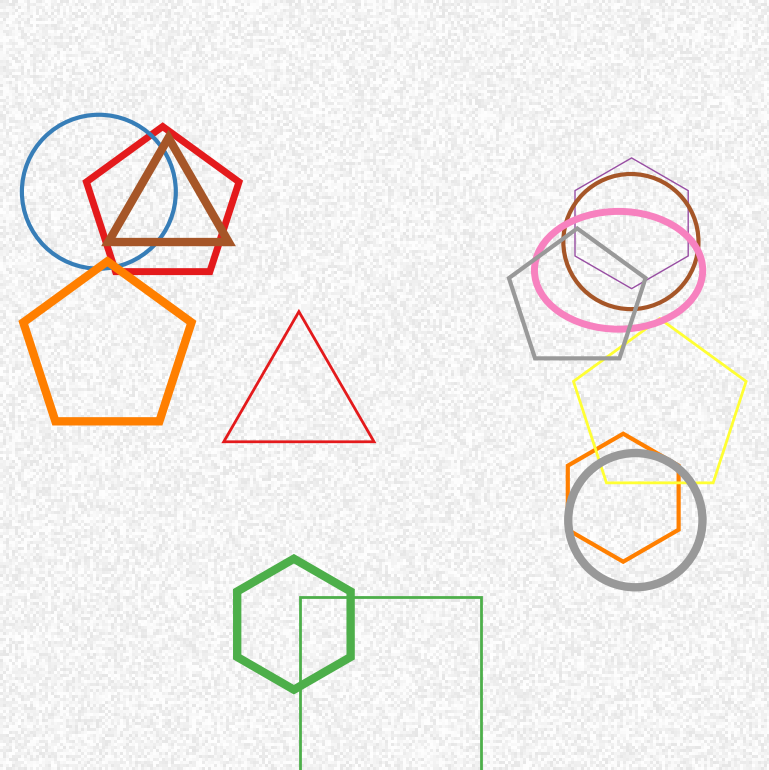[{"shape": "triangle", "thickness": 1, "radius": 0.56, "center": [0.388, 0.483]}, {"shape": "pentagon", "thickness": 2.5, "radius": 0.52, "center": [0.211, 0.732]}, {"shape": "circle", "thickness": 1.5, "radius": 0.5, "center": [0.128, 0.751]}, {"shape": "hexagon", "thickness": 3, "radius": 0.43, "center": [0.382, 0.189]}, {"shape": "square", "thickness": 1, "radius": 0.59, "center": [0.507, 0.107]}, {"shape": "hexagon", "thickness": 0.5, "radius": 0.42, "center": [0.82, 0.71]}, {"shape": "pentagon", "thickness": 3, "radius": 0.57, "center": [0.139, 0.546]}, {"shape": "hexagon", "thickness": 1.5, "radius": 0.42, "center": [0.809, 0.354]}, {"shape": "pentagon", "thickness": 1, "radius": 0.59, "center": [0.857, 0.468]}, {"shape": "triangle", "thickness": 3, "radius": 0.45, "center": [0.219, 0.731]}, {"shape": "circle", "thickness": 1.5, "radius": 0.44, "center": [0.819, 0.686]}, {"shape": "oval", "thickness": 2.5, "radius": 0.55, "center": [0.803, 0.649]}, {"shape": "circle", "thickness": 3, "radius": 0.44, "center": [0.825, 0.324]}, {"shape": "pentagon", "thickness": 1.5, "radius": 0.47, "center": [0.75, 0.61]}]